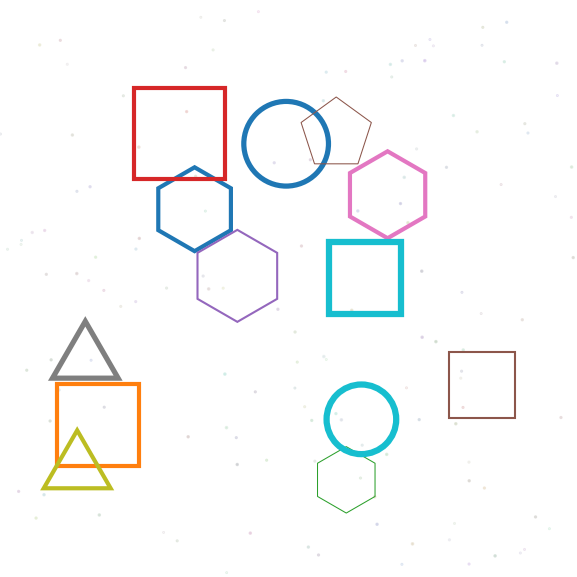[{"shape": "circle", "thickness": 2.5, "radius": 0.37, "center": [0.495, 0.75]}, {"shape": "hexagon", "thickness": 2, "radius": 0.36, "center": [0.337, 0.637]}, {"shape": "square", "thickness": 2, "radius": 0.35, "center": [0.17, 0.263]}, {"shape": "hexagon", "thickness": 0.5, "radius": 0.29, "center": [0.6, 0.168]}, {"shape": "square", "thickness": 2, "radius": 0.39, "center": [0.31, 0.768]}, {"shape": "hexagon", "thickness": 1, "radius": 0.4, "center": [0.411, 0.521]}, {"shape": "pentagon", "thickness": 0.5, "radius": 0.32, "center": [0.582, 0.767]}, {"shape": "square", "thickness": 1, "radius": 0.29, "center": [0.835, 0.332]}, {"shape": "hexagon", "thickness": 2, "radius": 0.38, "center": [0.671, 0.662]}, {"shape": "triangle", "thickness": 2.5, "radius": 0.33, "center": [0.148, 0.377]}, {"shape": "triangle", "thickness": 2, "radius": 0.33, "center": [0.134, 0.187]}, {"shape": "square", "thickness": 3, "radius": 0.31, "center": [0.632, 0.518]}, {"shape": "circle", "thickness": 3, "radius": 0.3, "center": [0.626, 0.273]}]